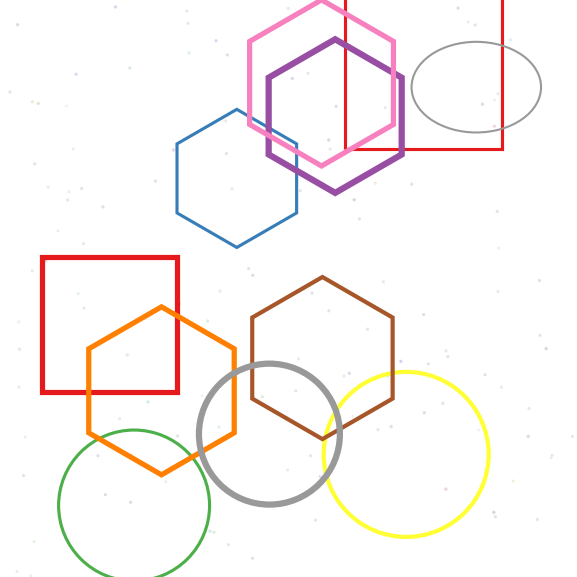[{"shape": "square", "thickness": 1.5, "radius": 0.68, "center": [0.733, 0.876]}, {"shape": "square", "thickness": 2.5, "radius": 0.58, "center": [0.19, 0.437]}, {"shape": "hexagon", "thickness": 1.5, "radius": 0.6, "center": [0.41, 0.69]}, {"shape": "circle", "thickness": 1.5, "radius": 0.65, "center": [0.232, 0.124]}, {"shape": "hexagon", "thickness": 3, "radius": 0.66, "center": [0.58, 0.798]}, {"shape": "hexagon", "thickness": 2.5, "radius": 0.73, "center": [0.28, 0.322]}, {"shape": "circle", "thickness": 2, "radius": 0.71, "center": [0.703, 0.212]}, {"shape": "hexagon", "thickness": 2, "radius": 0.7, "center": [0.558, 0.379]}, {"shape": "hexagon", "thickness": 2.5, "radius": 0.72, "center": [0.557, 0.856]}, {"shape": "oval", "thickness": 1, "radius": 0.56, "center": [0.825, 0.848]}, {"shape": "circle", "thickness": 3, "radius": 0.61, "center": [0.467, 0.247]}]